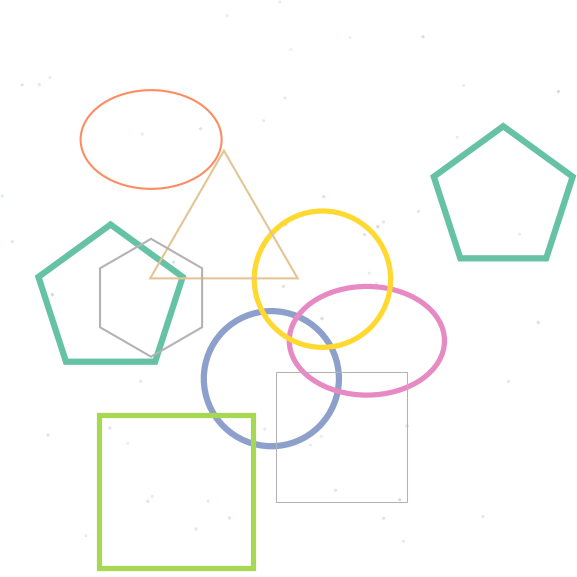[{"shape": "pentagon", "thickness": 3, "radius": 0.63, "center": [0.871, 0.654]}, {"shape": "pentagon", "thickness": 3, "radius": 0.66, "center": [0.191, 0.479]}, {"shape": "oval", "thickness": 1, "radius": 0.61, "center": [0.262, 0.758]}, {"shape": "circle", "thickness": 3, "radius": 0.58, "center": [0.47, 0.343]}, {"shape": "oval", "thickness": 2.5, "radius": 0.67, "center": [0.635, 0.409]}, {"shape": "square", "thickness": 2.5, "radius": 0.67, "center": [0.304, 0.148]}, {"shape": "circle", "thickness": 2.5, "radius": 0.59, "center": [0.558, 0.516]}, {"shape": "triangle", "thickness": 1, "radius": 0.74, "center": [0.388, 0.591]}, {"shape": "square", "thickness": 0.5, "radius": 0.57, "center": [0.591, 0.242]}, {"shape": "hexagon", "thickness": 1, "radius": 0.51, "center": [0.262, 0.484]}]